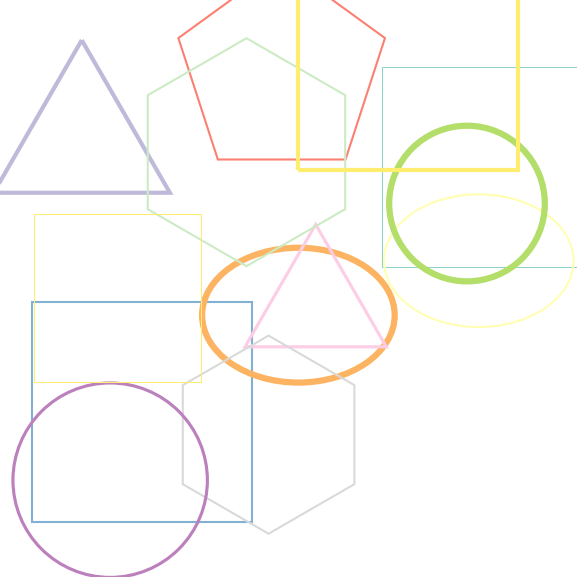[{"shape": "square", "thickness": 0.5, "radius": 0.87, "center": [0.835, 0.711]}, {"shape": "oval", "thickness": 1, "radius": 0.82, "center": [0.829, 0.548]}, {"shape": "triangle", "thickness": 2, "radius": 0.88, "center": [0.142, 0.753]}, {"shape": "pentagon", "thickness": 1, "radius": 0.94, "center": [0.488, 0.875]}, {"shape": "square", "thickness": 1, "radius": 0.95, "center": [0.246, 0.286]}, {"shape": "oval", "thickness": 3, "radius": 0.83, "center": [0.517, 0.453]}, {"shape": "circle", "thickness": 3, "radius": 0.67, "center": [0.809, 0.647]}, {"shape": "triangle", "thickness": 1.5, "radius": 0.71, "center": [0.547, 0.469]}, {"shape": "hexagon", "thickness": 1, "radius": 0.86, "center": [0.465, 0.246]}, {"shape": "circle", "thickness": 1.5, "radius": 0.84, "center": [0.191, 0.168]}, {"shape": "hexagon", "thickness": 1, "radius": 0.99, "center": [0.427, 0.736]}, {"shape": "square", "thickness": 0.5, "radius": 0.72, "center": [0.204, 0.483]}, {"shape": "square", "thickness": 2, "radius": 0.95, "center": [0.706, 0.895]}]